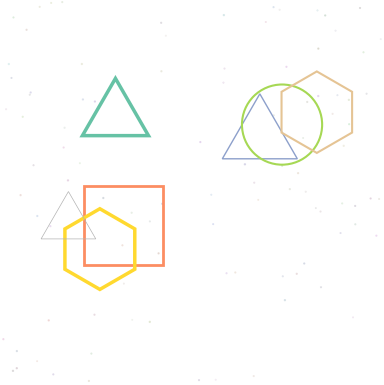[{"shape": "triangle", "thickness": 2.5, "radius": 0.5, "center": [0.3, 0.697]}, {"shape": "square", "thickness": 2, "radius": 0.51, "center": [0.32, 0.414]}, {"shape": "triangle", "thickness": 1, "radius": 0.56, "center": [0.675, 0.644]}, {"shape": "circle", "thickness": 1.5, "radius": 0.52, "center": [0.733, 0.676]}, {"shape": "hexagon", "thickness": 2.5, "radius": 0.52, "center": [0.259, 0.353]}, {"shape": "hexagon", "thickness": 1.5, "radius": 0.53, "center": [0.823, 0.709]}, {"shape": "triangle", "thickness": 0.5, "radius": 0.41, "center": [0.178, 0.42]}]